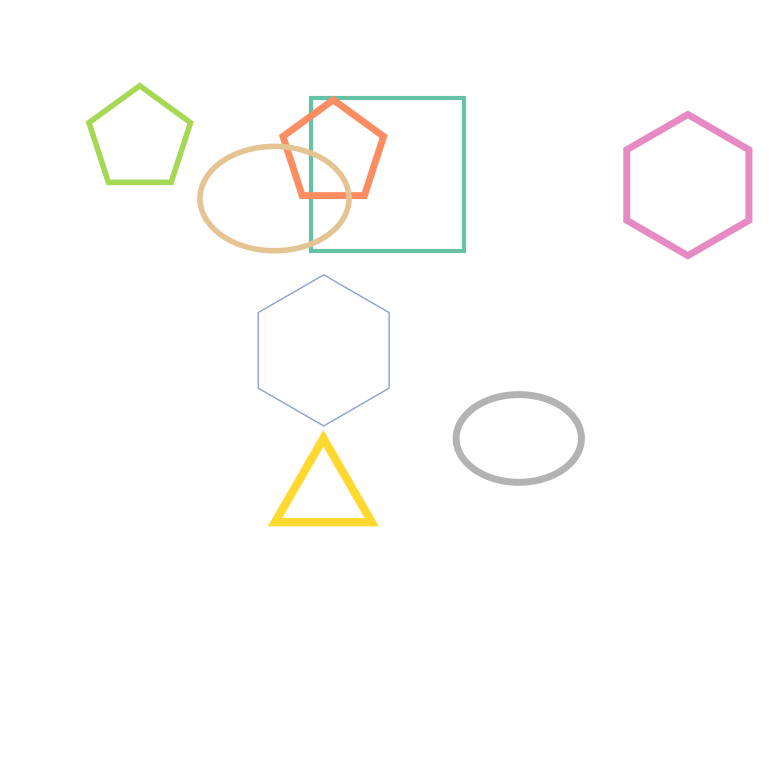[{"shape": "square", "thickness": 1.5, "radius": 0.5, "center": [0.504, 0.774]}, {"shape": "pentagon", "thickness": 2.5, "radius": 0.34, "center": [0.433, 0.802]}, {"shape": "hexagon", "thickness": 0.5, "radius": 0.49, "center": [0.42, 0.545]}, {"shape": "hexagon", "thickness": 2.5, "radius": 0.46, "center": [0.893, 0.76]}, {"shape": "pentagon", "thickness": 2, "radius": 0.35, "center": [0.182, 0.819]}, {"shape": "triangle", "thickness": 3, "radius": 0.36, "center": [0.42, 0.358]}, {"shape": "oval", "thickness": 2, "radius": 0.48, "center": [0.356, 0.742]}, {"shape": "oval", "thickness": 2.5, "radius": 0.41, "center": [0.674, 0.431]}]